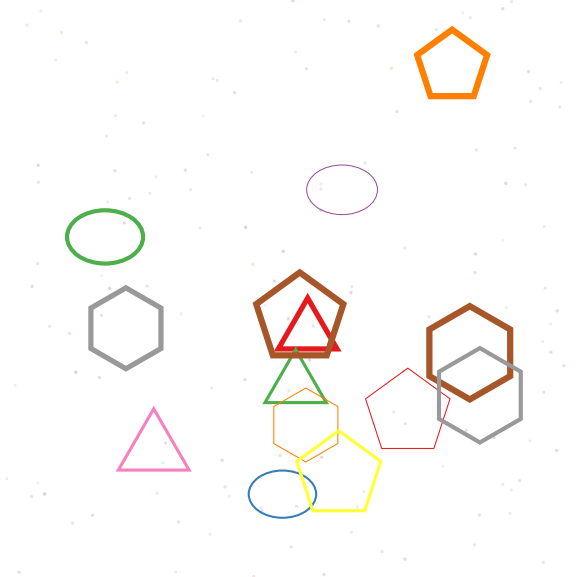[{"shape": "pentagon", "thickness": 0.5, "radius": 0.38, "center": [0.706, 0.285]}, {"shape": "triangle", "thickness": 2.5, "radius": 0.29, "center": [0.533, 0.424]}, {"shape": "oval", "thickness": 1, "radius": 0.29, "center": [0.489, 0.143]}, {"shape": "triangle", "thickness": 1.5, "radius": 0.31, "center": [0.512, 0.333]}, {"shape": "oval", "thickness": 2, "radius": 0.33, "center": [0.182, 0.589]}, {"shape": "oval", "thickness": 0.5, "radius": 0.31, "center": [0.592, 0.67]}, {"shape": "hexagon", "thickness": 0.5, "radius": 0.32, "center": [0.53, 0.263]}, {"shape": "pentagon", "thickness": 3, "radius": 0.32, "center": [0.783, 0.884]}, {"shape": "pentagon", "thickness": 1.5, "radius": 0.38, "center": [0.587, 0.177]}, {"shape": "hexagon", "thickness": 3, "radius": 0.4, "center": [0.813, 0.388]}, {"shape": "pentagon", "thickness": 3, "radius": 0.4, "center": [0.519, 0.448]}, {"shape": "triangle", "thickness": 1.5, "radius": 0.35, "center": [0.266, 0.221]}, {"shape": "hexagon", "thickness": 2.5, "radius": 0.35, "center": [0.218, 0.431]}, {"shape": "hexagon", "thickness": 2, "radius": 0.41, "center": [0.831, 0.315]}]